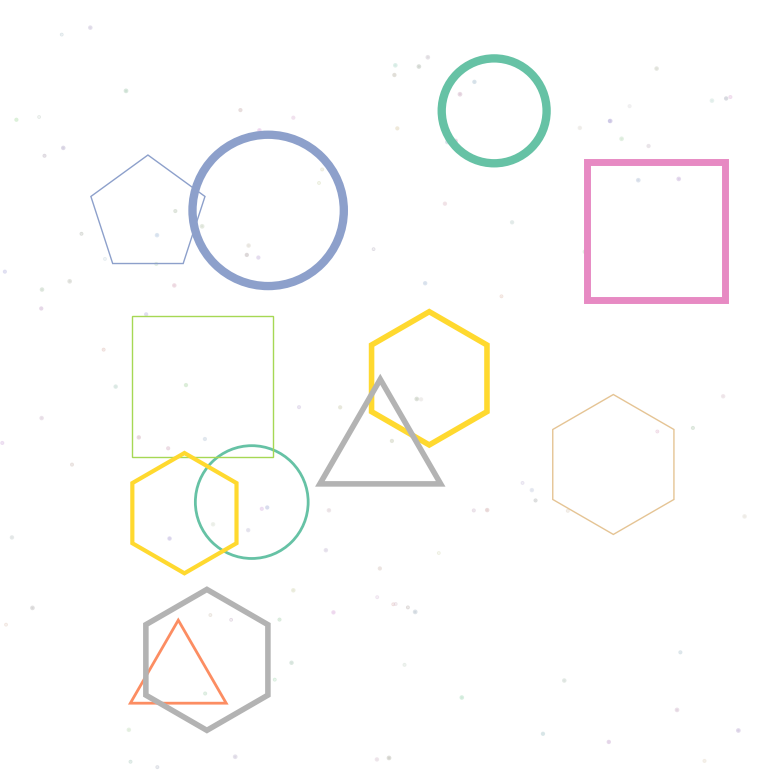[{"shape": "circle", "thickness": 3, "radius": 0.34, "center": [0.642, 0.856]}, {"shape": "circle", "thickness": 1, "radius": 0.37, "center": [0.327, 0.348]}, {"shape": "triangle", "thickness": 1, "radius": 0.36, "center": [0.232, 0.123]}, {"shape": "circle", "thickness": 3, "radius": 0.49, "center": [0.348, 0.727]}, {"shape": "pentagon", "thickness": 0.5, "radius": 0.39, "center": [0.192, 0.721]}, {"shape": "square", "thickness": 2.5, "radius": 0.45, "center": [0.852, 0.7]}, {"shape": "square", "thickness": 0.5, "radius": 0.46, "center": [0.263, 0.498]}, {"shape": "hexagon", "thickness": 2, "radius": 0.43, "center": [0.557, 0.509]}, {"shape": "hexagon", "thickness": 1.5, "radius": 0.39, "center": [0.24, 0.334]}, {"shape": "hexagon", "thickness": 0.5, "radius": 0.45, "center": [0.797, 0.397]}, {"shape": "triangle", "thickness": 2, "radius": 0.45, "center": [0.494, 0.417]}, {"shape": "hexagon", "thickness": 2, "radius": 0.46, "center": [0.269, 0.143]}]